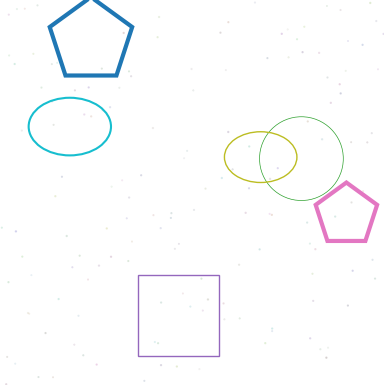[{"shape": "pentagon", "thickness": 3, "radius": 0.56, "center": [0.236, 0.895]}, {"shape": "circle", "thickness": 0.5, "radius": 0.54, "center": [0.783, 0.588]}, {"shape": "square", "thickness": 1, "radius": 0.53, "center": [0.463, 0.179]}, {"shape": "pentagon", "thickness": 3, "radius": 0.42, "center": [0.9, 0.442]}, {"shape": "oval", "thickness": 1, "radius": 0.47, "center": [0.677, 0.592]}, {"shape": "oval", "thickness": 1.5, "radius": 0.53, "center": [0.181, 0.671]}]